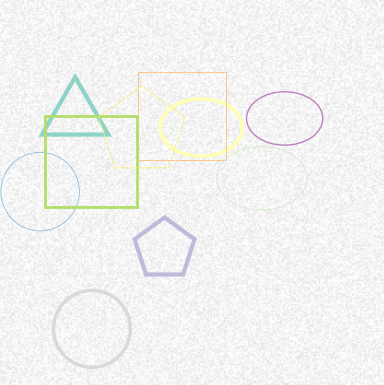[{"shape": "triangle", "thickness": 3, "radius": 0.5, "center": [0.195, 0.7]}, {"shape": "oval", "thickness": 2.5, "radius": 0.53, "center": [0.523, 0.669]}, {"shape": "pentagon", "thickness": 3, "radius": 0.41, "center": [0.427, 0.353]}, {"shape": "circle", "thickness": 0.5, "radius": 0.51, "center": [0.104, 0.502]}, {"shape": "square", "thickness": 0.5, "radius": 0.57, "center": [0.473, 0.7]}, {"shape": "square", "thickness": 2, "radius": 0.59, "center": [0.236, 0.581]}, {"shape": "circle", "thickness": 2.5, "radius": 0.5, "center": [0.239, 0.146]}, {"shape": "oval", "thickness": 1, "radius": 0.5, "center": [0.739, 0.692]}, {"shape": "oval", "thickness": 0.5, "radius": 0.59, "center": [0.68, 0.537]}, {"shape": "pentagon", "thickness": 0.5, "radius": 0.59, "center": [0.368, 0.659]}]